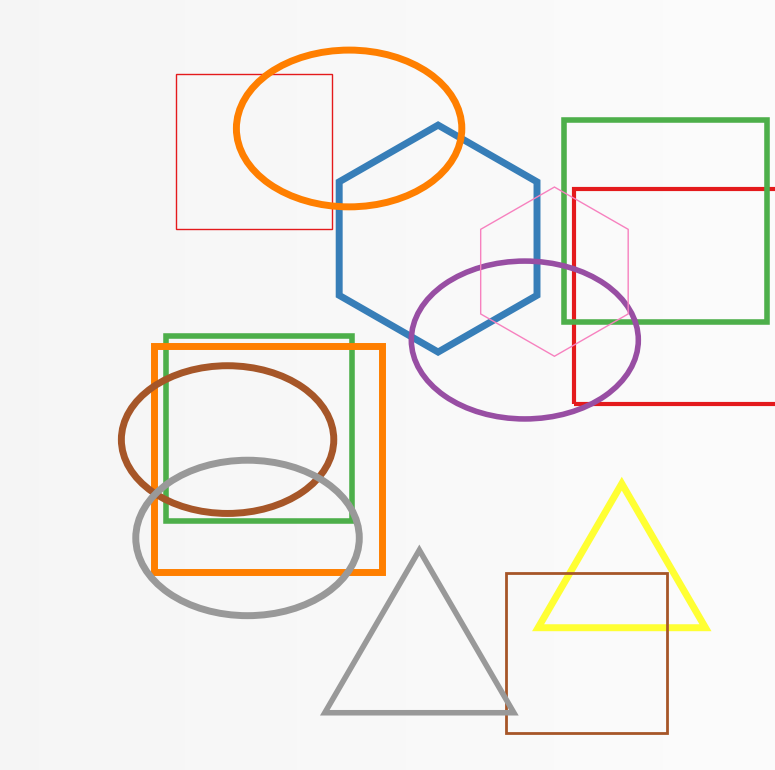[{"shape": "square", "thickness": 0.5, "radius": 0.5, "center": [0.328, 0.803]}, {"shape": "square", "thickness": 1.5, "radius": 0.7, "center": [0.879, 0.615]}, {"shape": "hexagon", "thickness": 2.5, "radius": 0.74, "center": [0.565, 0.69]}, {"shape": "square", "thickness": 2, "radius": 0.6, "center": [0.334, 0.443]}, {"shape": "square", "thickness": 2, "radius": 0.65, "center": [0.859, 0.713]}, {"shape": "oval", "thickness": 2, "radius": 0.73, "center": [0.677, 0.558]}, {"shape": "square", "thickness": 2.5, "radius": 0.73, "center": [0.346, 0.403]}, {"shape": "oval", "thickness": 2.5, "radius": 0.73, "center": [0.45, 0.833]}, {"shape": "triangle", "thickness": 2.5, "radius": 0.62, "center": [0.802, 0.247]}, {"shape": "oval", "thickness": 2.5, "radius": 0.69, "center": [0.294, 0.429]}, {"shape": "square", "thickness": 1, "radius": 0.52, "center": [0.757, 0.152]}, {"shape": "hexagon", "thickness": 0.5, "radius": 0.55, "center": [0.715, 0.647]}, {"shape": "triangle", "thickness": 2, "radius": 0.7, "center": [0.541, 0.145]}, {"shape": "oval", "thickness": 2.5, "radius": 0.72, "center": [0.319, 0.301]}]